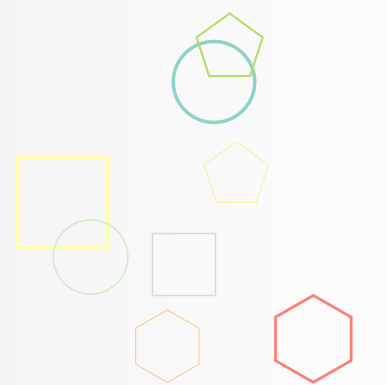[{"shape": "circle", "thickness": 2.5, "radius": 0.53, "center": [0.552, 0.787]}, {"shape": "square", "thickness": 3, "radius": 0.58, "center": [0.162, 0.473]}, {"shape": "hexagon", "thickness": 2, "radius": 0.56, "center": [0.809, 0.12]}, {"shape": "hexagon", "thickness": 0.5, "radius": 0.47, "center": [0.432, 0.101]}, {"shape": "pentagon", "thickness": 1.5, "radius": 0.45, "center": [0.593, 0.875]}, {"shape": "square", "thickness": 1, "radius": 0.41, "center": [0.473, 0.315]}, {"shape": "circle", "thickness": 1, "radius": 0.48, "center": [0.234, 0.332]}, {"shape": "pentagon", "thickness": 0.5, "radius": 0.44, "center": [0.61, 0.545]}]